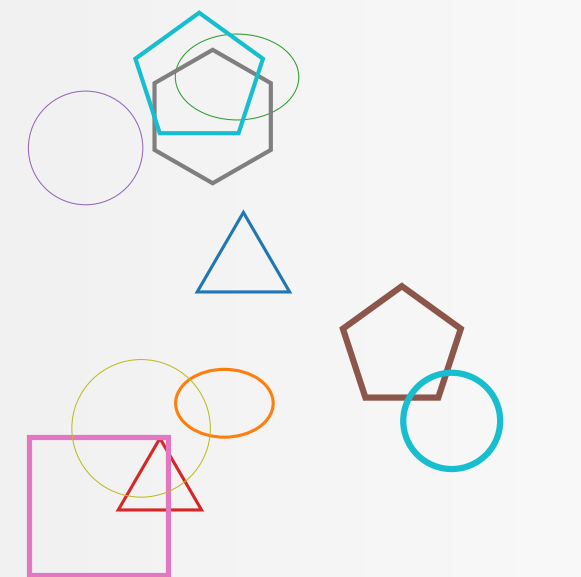[{"shape": "triangle", "thickness": 1.5, "radius": 0.46, "center": [0.419, 0.54]}, {"shape": "oval", "thickness": 1.5, "radius": 0.42, "center": [0.386, 0.301]}, {"shape": "oval", "thickness": 0.5, "radius": 0.53, "center": [0.408, 0.866]}, {"shape": "triangle", "thickness": 1.5, "radius": 0.41, "center": [0.275, 0.157]}, {"shape": "circle", "thickness": 0.5, "radius": 0.49, "center": [0.147, 0.743]}, {"shape": "pentagon", "thickness": 3, "radius": 0.53, "center": [0.691, 0.397]}, {"shape": "square", "thickness": 2.5, "radius": 0.6, "center": [0.169, 0.123]}, {"shape": "hexagon", "thickness": 2, "radius": 0.58, "center": [0.366, 0.797]}, {"shape": "circle", "thickness": 0.5, "radius": 0.6, "center": [0.243, 0.257]}, {"shape": "circle", "thickness": 3, "radius": 0.42, "center": [0.777, 0.27]}, {"shape": "pentagon", "thickness": 2, "radius": 0.58, "center": [0.343, 0.862]}]